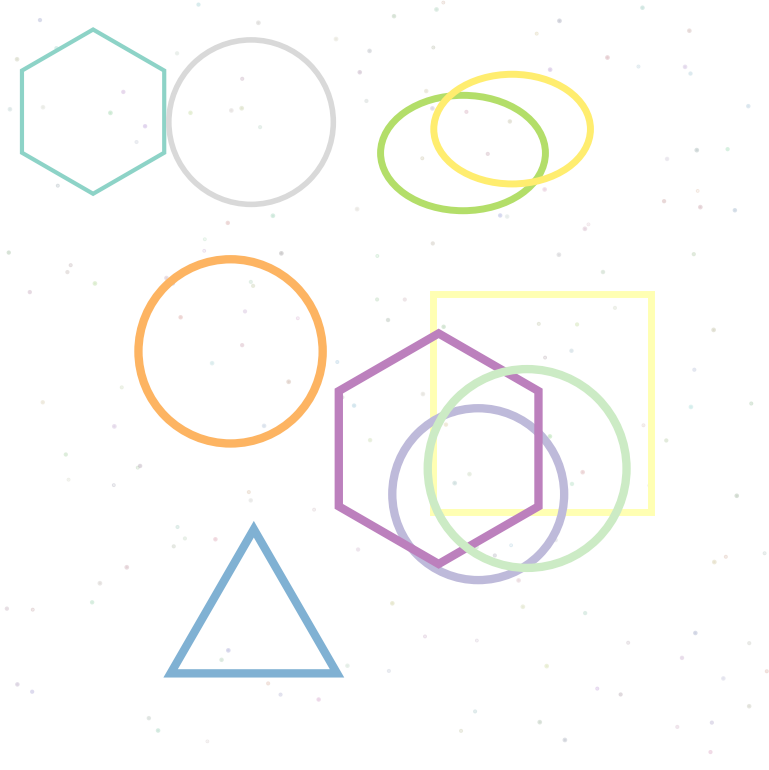[{"shape": "hexagon", "thickness": 1.5, "radius": 0.53, "center": [0.121, 0.855]}, {"shape": "square", "thickness": 2.5, "radius": 0.71, "center": [0.703, 0.476]}, {"shape": "circle", "thickness": 3, "radius": 0.56, "center": [0.621, 0.358]}, {"shape": "triangle", "thickness": 3, "radius": 0.62, "center": [0.33, 0.188]}, {"shape": "circle", "thickness": 3, "radius": 0.6, "center": [0.299, 0.544]}, {"shape": "oval", "thickness": 2.5, "radius": 0.54, "center": [0.601, 0.801]}, {"shape": "circle", "thickness": 2, "radius": 0.53, "center": [0.326, 0.841]}, {"shape": "hexagon", "thickness": 3, "radius": 0.75, "center": [0.57, 0.417]}, {"shape": "circle", "thickness": 3, "radius": 0.65, "center": [0.685, 0.392]}, {"shape": "oval", "thickness": 2.5, "radius": 0.51, "center": [0.665, 0.832]}]